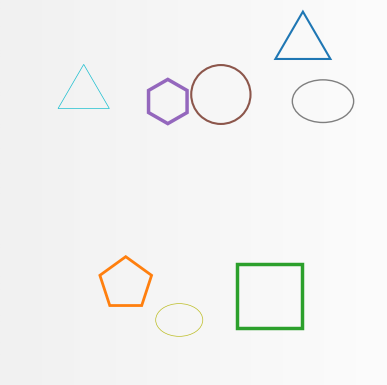[{"shape": "triangle", "thickness": 1.5, "radius": 0.41, "center": [0.782, 0.888]}, {"shape": "pentagon", "thickness": 2, "radius": 0.35, "center": [0.324, 0.263]}, {"shape": "square", "thickness": 2.5, "radius": 0.42, "center": [0.696, 0.231]}, {"shape": "hexagon", "thickness": 2.5, "radius": 0.29, "center": [0.433, 0.736]}, {"shape": "circle", "thickness": 1.5, "radius": 0.38, "center": [0.57, 0.755]}, {"shape": "oval", "thickness": 1, "radius": 0.4, "center": [0.834, 0.737]}, {"shape": "oval", "thickness": 0.5, "radius": 0.3, "center": [0.463, 0.169]}, {"shape": "triangle", "thickness": 0.5, "radius": 0.38, "center": [0.216, 0.756]}]